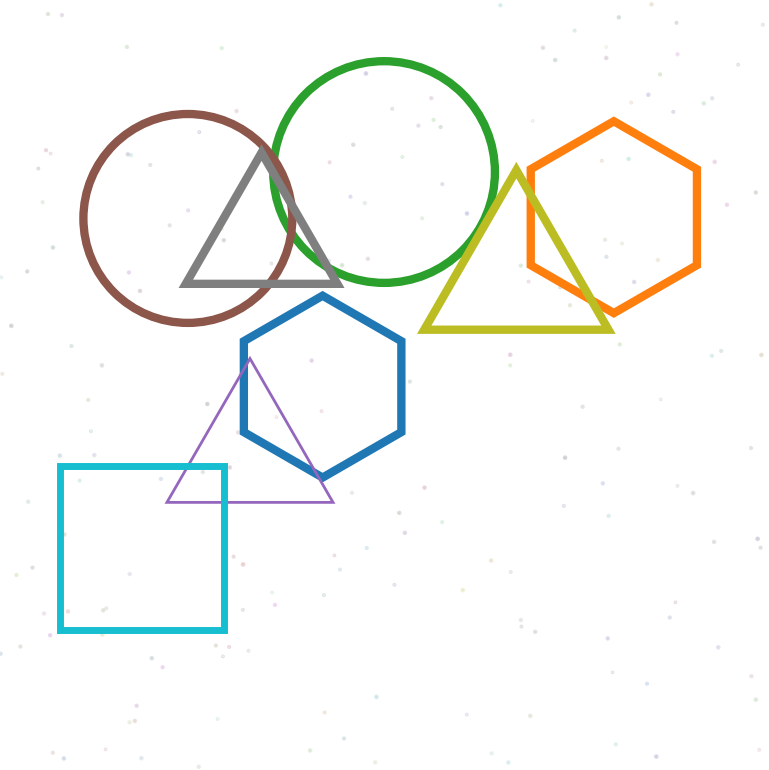[{"shape": "hexagon", "thickness": 3, "radius": 0.59, "center": [0.419, 0.498]}, {"shape": "hexagon", "thickness": 3, "radius": 0.62, "center": [0.797, 0.718]}, {"shape": "circle", "thickness": 3, "radius": 0.72, "center": [0.499, 0.777]}, {"shape": "triangle", "thickness": 1, "radius": 0.62, "center": [0.325, 0.41]}, {"shape": "circle", "thickness": 3, "radius": 0.68, "center": [0.244, 0.716]}, {"shape": "triangle", "thickness": 3, "radius": 0.57, "center": [0.34, 0.688]}, {"shape": "triangle", "thickness": 3, "radius": 0.69, "center": [0.671, 0.641]}, {"shape": "square", "thickness": 2.5, "radius": 0.53, "center": [0.184, 0.289]}]